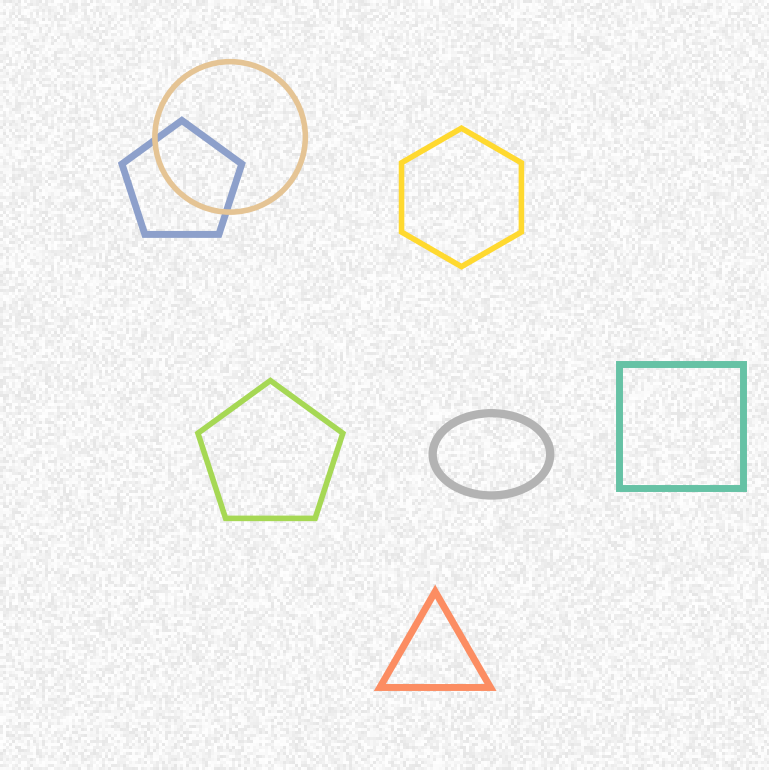[{"shape": "square", "thickness": 2.5, "radius": 0.4, "center": [0.885, 0.447]}, {"shape": "triangle", "thickness": 2.5, "radius": 0.42, "center": [0.565, 0.149]}, {"shape": "pentagon", "thickness": 2.5, "radius": 0.41, "center": [0.236, 0.762]}, {"shape": "pentagon", "thickness": 2, "radius": 0.49, "center": [0.351, 0.407]}, {"shape": "hexagon", "thickness": 2, "radius": 0.45, "center": [0.599, 0.744]}, {"shape": "circle", "thickness": 2, "radius": 0.49, "center": [0.299, 0.822]}, {"shape": "oval", "thickness": 3, "radius": 0.38, "center": [0.638, 0.41]}]